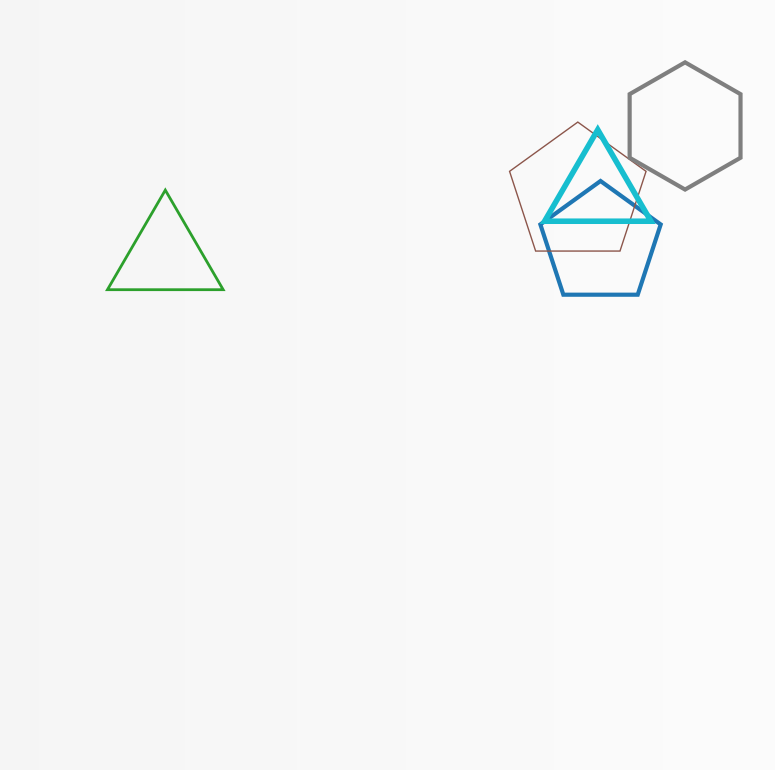[{"shape": "pentagon", "thickness": 1.5, "radius": 0.41, "center": [0.775, 0.683]}, {"shape": "triangle", "thickness": 1, "radius": 0.43, "center": [0.213, 0.667]}, {"shape": "pentagon", "thickness": 0.5, "radius": 0.46, "center": [0.746, 0.749]}, {"shape": "hexagon", "thickness": 1.5, "radius": 0.41, "center": [0.884, 0.836]}, {"shape": "triangle", "thickness": 2, "radius": 0.4, "center": [0.771, 0.752]}]